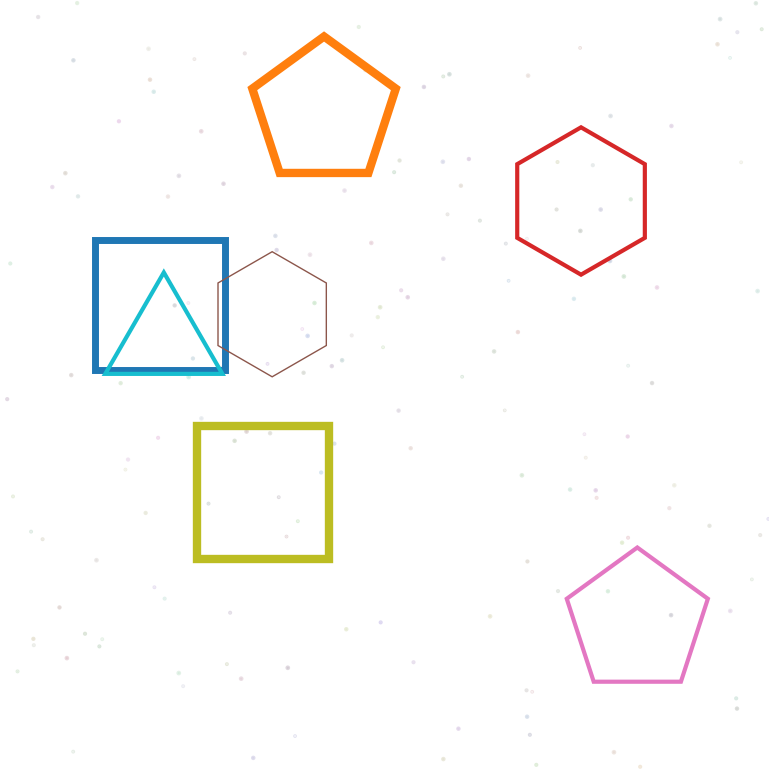[{"shape": "square", "thickness": 2.5, "radius": 0.42, "center": [0.208, 0.604]}, {"shape": "pentagon", "thickness": 3, "radius": 0.49, "center": [0.421, 0.855]}, {"shape": "hexagon", "thickness": 1.5, "radius": 0.48, "center": [0.755, 0.739]}, {"shape": "hexagon", "thickness": 0.5, "radius": 0.41, "center": [0.353, 0.592]}, {"shape": "pentagon", "thickness": 1.5, "radius": 0.48, "center": [0.828, 0.193]}, {"shape": "square", "thickness": 3, "radius": 0.43, "center": [0.342, 0.36]}, {"shape": "triangle", "thickness": 1.5, "radius": 0.44, "center": [0.213, 0.558]}]